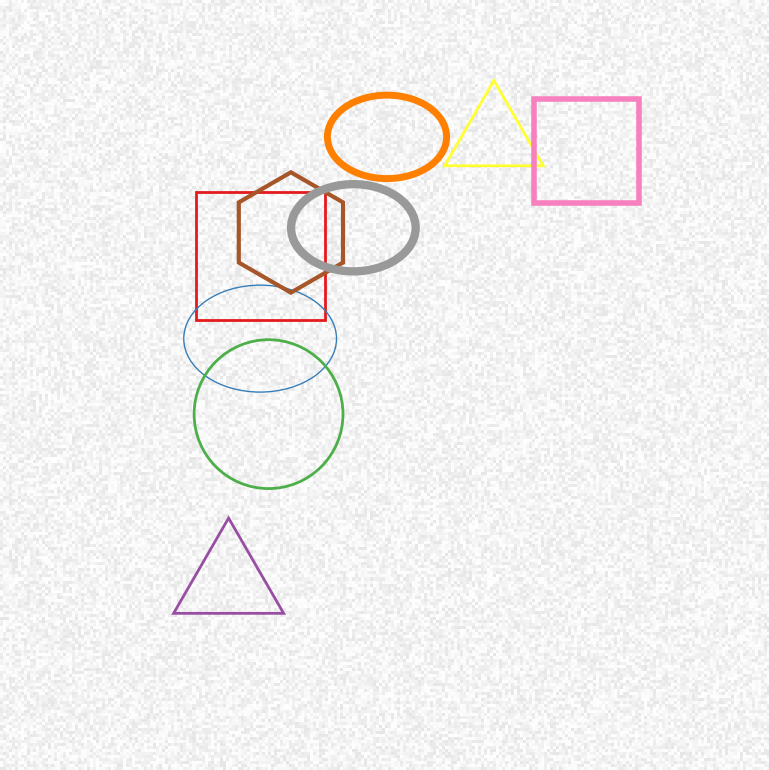[{"shape": "square", "thickness": 1, "radius": 0.42, "center": [0.338, 0.668]}, {"shape": "oval", "thickness": 0.5, "radius": 0.5, "center": [0.338, 0.56]}, {"shape": "circle", "thickness": 1, "radius": 0.48, "center": [0.349, 0.462]}, {"shape": "triangle", "thickness": 1, "radius": 0.41, "center": [0.297, 0.245]}, {"shape": "oval", "thickness": 2.5, "radius": 0.39, "center": [0.503, 0.822]}, {"shape": "triangle", "thickness": 1, "radius": 0.37, "center": [0.641, 0.822]}, {"shape": "hexagon", "thickness": 1.5, "radius": 0.39, "center": [0.378, 0.698]}, {"shape": "square", "thickness": 2, "radius": 0.34, "center": [0.762, 0.804]}, {"shape": "oval", "thickness": 3, "radius": 0.4, "center": [0.459, 0.704]}]